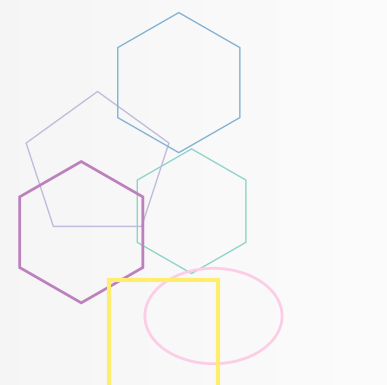[{"shape": "hexagon", "thickness": 1, "radius": 0.81, "center": [0.494, 0.451]}, {"shape": "pentagon", "thickness": 1, "radius": 0.97, "center": [0.252, 0.569]}, {"shape": "hexagon", "thickness": 1, "radius": 0.91, "center": [0.461, 0.785]}, {"shape": "oval", "thickness": 2, "radius": 0.89, "center": [0.551, 0.179]}, {"shape": "hexagon", "thickness": 2, "radius": 0.92, "center": [0.21, 0.397]}, {"shape": "square", "thickness": 3, "radius": 0.7, "center": [0.422, 0.133]}]